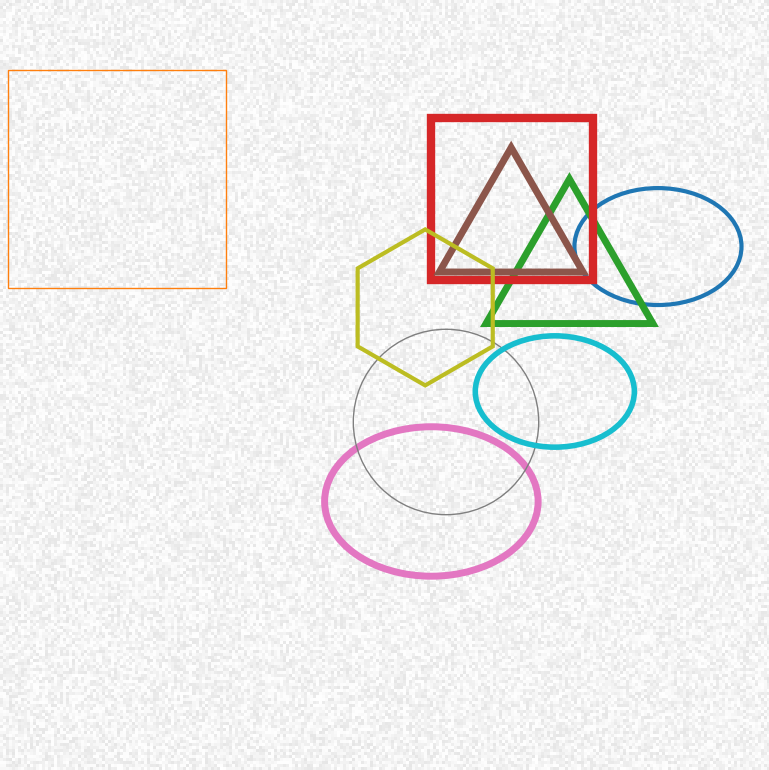[{"shape": "oval", "thickness": 1.5, "radius": 0.54, "center": [0.854, 0.68]}, {"shape": "square", "thickness": 0.5, "radius": 0.71, "center": [0.152, 0.768]}, {"shape": "triangle", "thickness": 2.5, "radius": 0.63, "center": [0.74, 0.642]}, {"shape": "square", "thickness": 3, "radius": 0.53, "center": [0.665, 0.741]}, {"shape": "triangle", "thickness": 2.5, "radius": 0.54, "center": [0.664, 0.701]}, {"shape": "oval", "thickness": 2.5, "radius": 0.69, "center": [0.56, 0.349]}, {"shape": "circle", "thickness": 0.5, "radius": 0.6, "center": [0.579, 0.452]}, {"shape": "hexagon", "thickness": 1.5, "radius": 0.51, "center": [0.552, 0.601]}, {"shape": "oval", "thickness": 2, "radius": 0.52, "center": [0.721, 0.492]}]